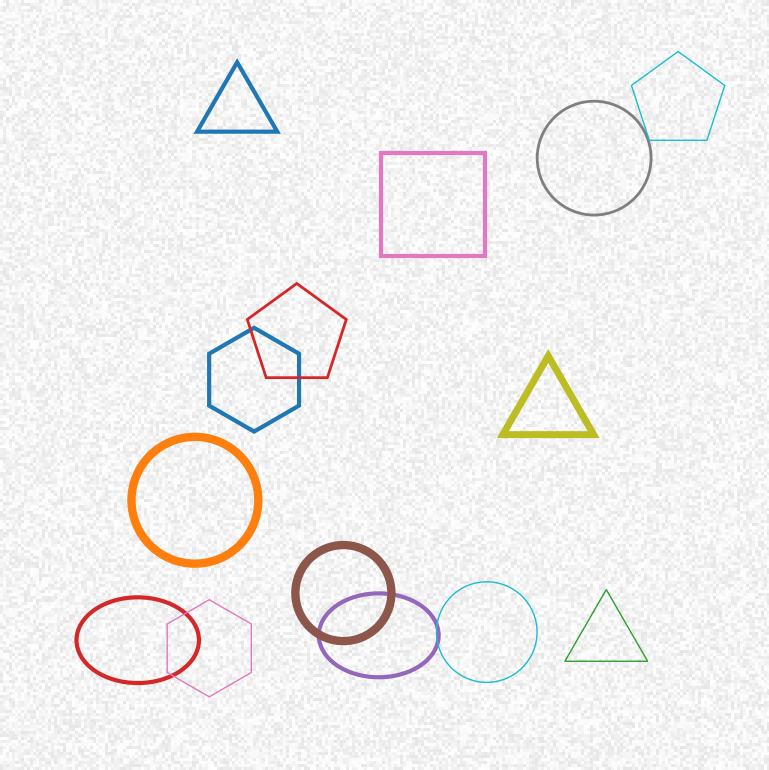[{"shape": "hexagon", "thickness": 1.5, "radius": 0.34, "center": [0.33, 0.507]}, {"shape": "triangle", "thickness": 1.5, "radius": 0.3, "center": [0.308, 0.859]}, {"shape": "circle", "thickness": 3, "radius": 0.41, "center": [0.253, 0.35]}, {"shape": "triangle", "thickness": 0.5, "radius": 0.31, "center": [0.787, 0.172]}, {"shape": "pentagon", "thickness": 1, "radius": 0.34, "center": [0.385, 0.564]}, {"shape": "oval", "thickness": 1.5, "radius": 0.4, "center": [0.179, 0.169]}, {"shape": "oval", "thickness": 1.5, "radius": 0.39, "center": [0.492, 0.175]}, {"shape": "circle", "thickness": 3, "radius": 0.31, "center": [0.446, 0.23]}, {"shape": "hexagon", "thickness": 0.5, "radius": 0.32, "center": [0.272, 0.158]}, {"shape": "square", "thickness": 1.5, "radius": 0.34, "center": [0.562, 0.735]}, {"shape": "circle", "thickness": 1, "radius": 0.37, "center": [0.772, 0.795]}, {"shape": "triangle", "thickness": 2.5, "radius": 0.34, "center": [0.712, 0.47]}, {"shape": "pentagon", "thickness": 0.5, "radius": 0.32, "center": [0.881, 0.869]}, {"shape": "circle", "thickness": 0.5, "radius": 0.33, "center": [0.632, 0.179]}]